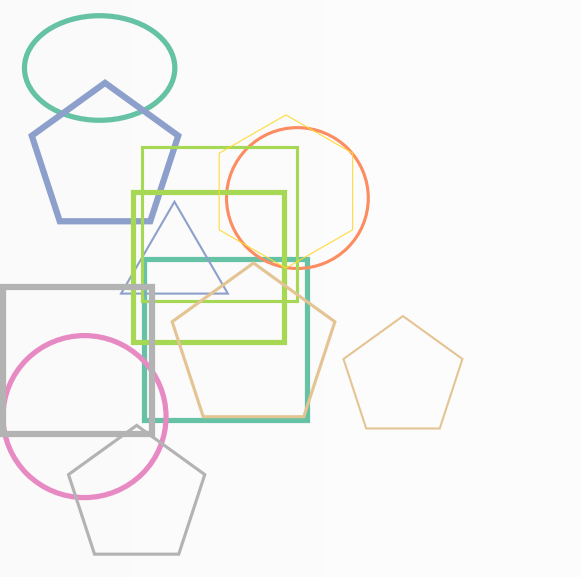[{"shape": "oval", "thickness": 2.5, "radius": 0.65, "center": [0.171, 0.881]}, {"shape": "square", "thickness": 2.5, "radius": 0.7, "center": [0.388, 0.411]}, {"shape": "circle", "thickness": 1.5, "radius": 0.61, "center": [0.512, 0.656]}, {"shape": "triangle", "thickness": 1, "radius": 0.53, "center": [0.3, 0.544]}, {"shape": "pentagon", "thickness": 3, "radius": 0.66, "center": [0.181, 0.723]}, {"shape": "circle", "thickness": 2.5, "radius": 0.7, "center": [0.145, 0.278]}, {"shape": "square", "thickness": 2.5, "radius": 0.65, "center": [0.359, 0.537]}, {"shape": "square", "thickness": 1.5, "radius": 0.67, "center": [0.378, 0.611]}, {"shape": "hexagon", "thickness": 0.5, "radius": 0.66, "center": [0.492, 0.668]}, {"shape": "pentagon", "thickness": 1.5, "radius": 0.74, "center": [0.436, 0.397]}, {"shape": "pentagon", "thickness": 1, "radius": 0.54, "center": [0.693, 0.344]}, {"shape": "square", "thickness": 3, "radius": 0.64, "center": [0.133, 0.375]}, {"shape": "pentagon", "thickness": 1.5, "radius": 0.62, "center": [0.235, 0.139]}]